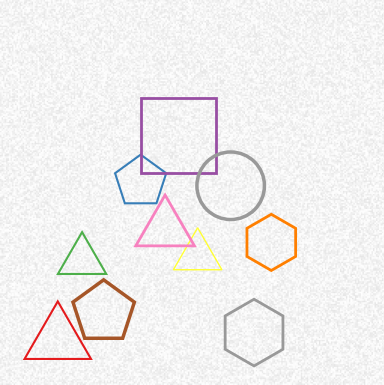[{"shape": "triangle", "thickness": 1.5, "radius": 0.5, "center": [0.15, 0.118]}, {"shape": "pentagon", "thickness": 1.5, "radius": 0.35, "center": [0.365, 0.528]}, {"shape": "triangle", "thickness": 1.5, "radius": 0.36, "center": [0.213, 0.325]}, {"shape": "square", "thickness": 2, "radius": 0.49, "center": [0.464, 0.648]}, {"shape": "hexagon", "thickness": 2, "radius": 0.37, "center": [0.705, 0.37]}, {"shape": "triangle", "thickness": 1, "radius": 0.36, "center": [0.513, 0.336]}, {"shape": "pentagon", "thickness": 2.5, "radius": 0.42, "center": [0.269, 0.189]}, {"shape": "triangle", "thickness": 2, "radius": 0.44, "center": [0.429, 0.405]}, {"shape": "circle", "thickness": 2.5, "radius": 0.44, "center": [0.599, 0.518]}, {"shape": "hexagon", "thickness": 2, "radius": 0.43, "center": [0.66, 0.136]}]